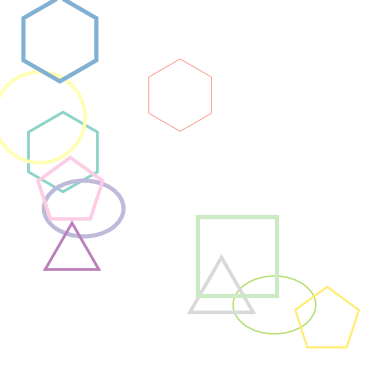[{"shape": "hexagon", "thickness": 2, "radius": 0.52, "center": [0.164, 0.605]}, {"shape": "circle", "thickness": 2.5, "radius": 0.59, "center": [0.103, 0.695]}, {"shape": "oval", "thickness": 3, "radius": 0.52, "center": [0.217, 0.458]}, {"shape": "hexagon", "thickness": 0.5, "radius": 0.47, "center": [0.468, 0.753]}, {"shape": "hexagon", "thickness": 3, "radius": 0.55, "center": [0.156, 0.898]}, {"shape": "oval", "thickness": 1, "radius": 0.54, "center": [0.713, 0.208]}, {"shape": "pentagon", "thickness": 2.5, "radius": 0.44, "center": [0.183, 0.503]}, {"shape": "triangle", "thickness": 2.5, "radius": 0.48, "center": [0.575, 0.236]}, {"shape": "triangle", "thickness": 2, "radius": 0.4, "center": [0.187, 0.34]}, {"shape": "square", "thickness": 3, "radius": 0.51, "center": [0.617, 0.334]}, {"shape": "pentagon", "thickness": 1.5, "radius": 0.43, "center": [0.85, 0.168]}]